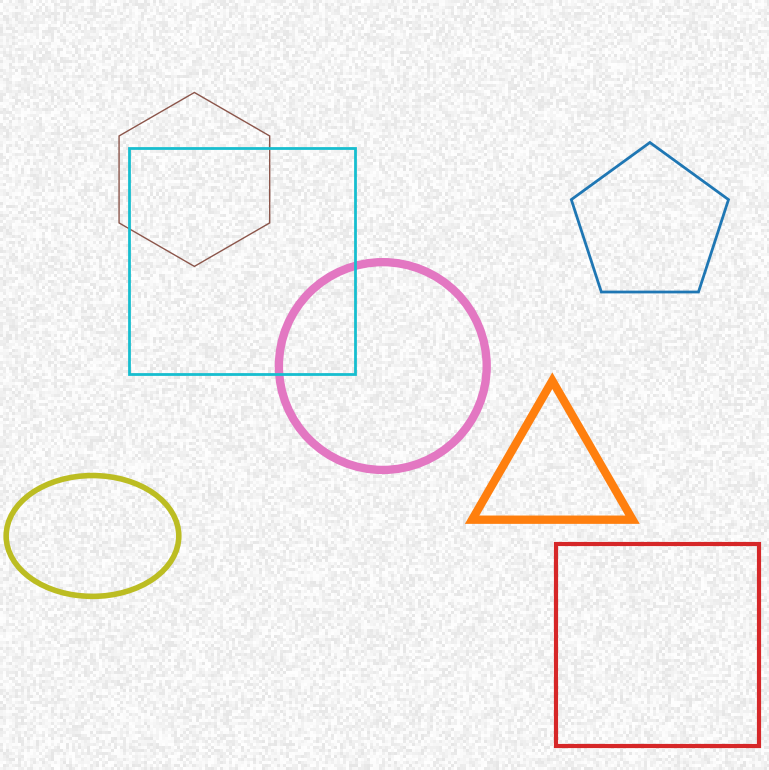[{"shape": "pentagon", "thickness": 1, "radius": 0.54, "center": [0.844, 0.708]}, {"shape": "triangle", "thickness": 3, "radius": 0.6, "center": [0.717, 0.385]}, {"shape": "square", "thickness": 1.5, "radius": 0.66, "center": [0.854, 0.162]}, {"shape": "hexagon", "thickness": 0.5, "radius": 0.56, "center": [0.252, 0.767]}, {"shape": "circle", "thickness": 3, "radius": 0.67, "center": [0.497, 0.525]}, {"shape": "oval", "thickness": 2, "radius": 0.56, "center": [0.12, 0.304]}, {"shape": "square", "thickness": 1, "radius": 0.74, "center": [0.314, 0.661]}]